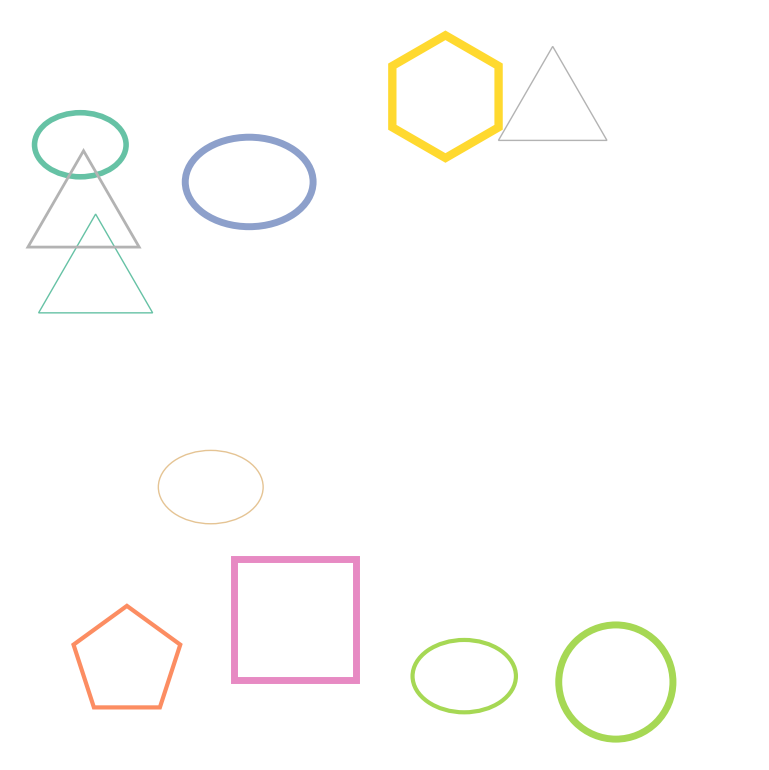[{"shape": "triangle", "thickness": 0.5, "radius": 0.43, "center": [0.124, 0.636]}, {"shape": "oval", "thickness": 2, "radius": 0.3, "center": [0.104, 0.812]}, {"shape": "pentagon", "thickness": 1.5, "radius": 0.36, "center": [0.165, 0.14]}, {"shape": "oval", "thickness": 2.5, "radius": 0.42, "center": [0.324, 0.764]}, {"shape": "square", "thickness": 2.5, "radius": 0.39, "center": [0.383, 0.196]}, {"shape": "oval", "thickness": 1.5, "radius": 0.34, "center": [0.603, 0.122]}, {"shape": "circle", "thickness": 2.5, "radius": 0.37, "center": [0.8, 0.114]}, {"shape": "hexagon", "thickness": 3, "radius": 0.4, "center": [0.579, 0.874]}, {"shape": "oval", "thickness": 0.5, "radius": 0.34, "center": [0.274, 0.367]}, {"shape": "triangle", "thickness": 0.5, "radius": 0.41, "center": [0.718, 0.858]}, {"shape": "triangle", "thickness": 1, "radius": 0.42, "center": [0.108, 0.721]}]